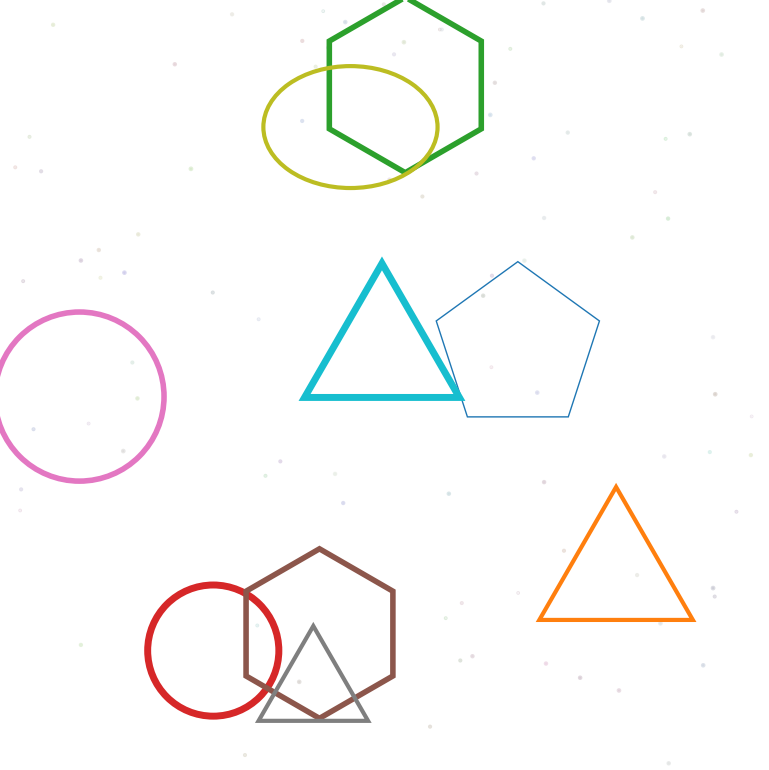[{"shape": "pentagon", "thickness": 0.5, "radius": 0.56, "center": [0.673, 0.549]}, {"shape": "triangle", "thickness": 1.5, "radius": 0.58, "center": [0.8, 0.252]}, {"shape": "hexagon", "thickness": 2, "radius": 0.57, "center": [0.526, 0.89]}, {"shape": "circle", "thickness": 2.5, "radius": 0.43, "center": [0.277, 0.155]}, {"shape": "hexagon", "thickness": 2, "radius": 0.55, "center": [0.415, 0.177]}, {"shape": "circle", "thickness": 2, "radius": 0.55, "center": [0.103, 0.485]}, {"shape": "triangle", "thickness": 1.5, "radius": 0.41, "center": [0.407, 0.105]}, {"shape": "oval", "thickness": 1.5, "radius": 0.57, "center": [0.455, 0.835]}, {"shape": "triangle", "thickness": 2.5, "radius": 0.58, "center": [0.496, 0.542]}]